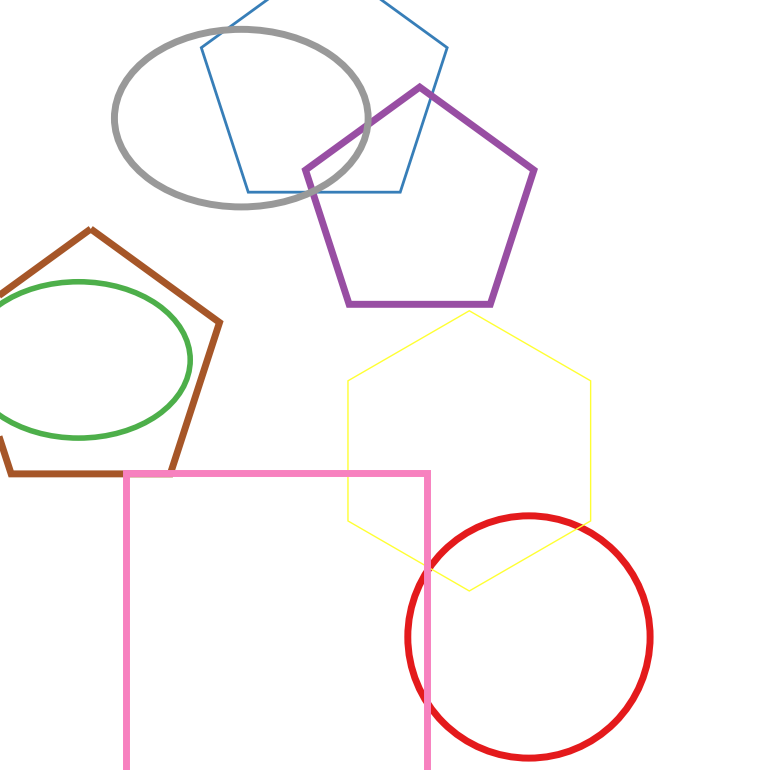[{"shape": "circle", "thickness": 2.5, "radius": 0.79, "center": [0.687, 0.173]}, {"shape": "pentagon", "thickness": 1, "radius": 0.84, "center": [0.421, 0.886]}, {"shape": "oval", "thickness": 2, "radius": 0.73, "center": [0.102, 0.533]}, {"shape": "pentagon", "thickness": 2.5, "radius": 0.78, "center": [0.545, 0.731]}, {"shape": "hexagon", "thickness": 0.5, "radius": 0.91, "center": [0.609, 0.414]}, {"shape": "pentagon", "thickness": 2.5, "radius": 0.88, "center": [0.118, 0.527]}, {"shape": "square", "thickness": 2.5, "radius": 0.98, "center": [0.36, 0.19]}, {"shape": "oval", "thickness": 2.5, "radius": 0.82, "center": [0.313, 0.847]}]